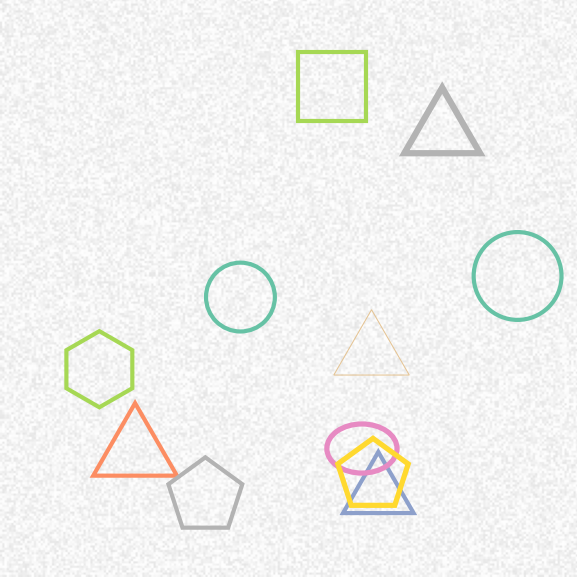[{"shape": "circle", "thickness": 2, "radius": 0.3, "center": [0.416, 0.485]}, {"shape": "circle", "thickness": 2, "radius": 0.38, "center": [0.896, 0.521]}, {"shape": "triangle", "thickness": 2, "radius": 0.42, "center": [0.234, 0.217]}, {"shape": "triangle", "thickness": 2, "radius": 0.35, "center": [0.655, 0.146]}, {"shape": "oval", "thickness": 2.5, "radius": 0.3, "center": [0.627, 0.222]}, {"shape": "hexagon", "thickness": 2, "radius": 0.33, "center": [0.172, 0.36]}, {"shape": "square", "thickness": 2, "radius": 0.3, "center": [0.575, 0.849]}, {"shape": "pentagon", "thickness": 2.5, "radius": 0.32, "center": [0.646, 0.176]}, {"shape": "triangle", "thickness": 0.5, "radius": 0.38, "center": [0.643, 0.387]}, {"shape": "triangle", "thickness": 3, "radius": 0.38, "center": [0.766, 0.772]}, {"shape": "pentagon", "thickness": 2, "radius": 0.34, "center": [0.356, 0.14]}]